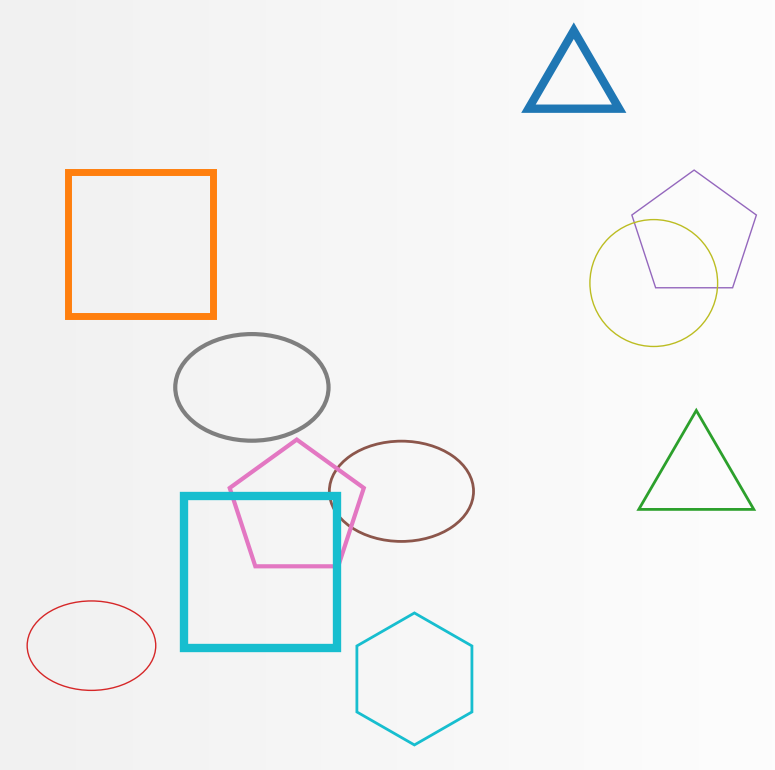[{"shape": "triangle", "thickness": 3, "radius": 0.34, "center": [0.74, 0.893]}, {"shape": "square", "thickness": 2.5, "radius": 0.47, "center": [0.182, 0.683]}, {"shape": "triangle", "thickness": 1, "radius": 0.43, "center": [0.898, 0.381]}, {"shape": "oval", "thickness": 0.5, "radius": 0.41, "center": [0.118, 0.161]}, {"shape": "pentagon", "thickness": 0.5, "radius": 0.42, "center": [0.896, 0.695]}, {"shape": "oval", "thickness": 1, "radius": 0.47, "center": [0.518, 0.362]}, {"shape": "pentagon", "thickness": 1.5, "radius": 0.45, "center": [0.383, 0.338]}, {"shape": "oval", "thickness": 1.5, "radius": 0.49, "center": [0.325, 0.497]}, {"shape": "circle", "thickness": 0.5, "radius": 0.41, "center": [0.844, 0.632]}, {"shape": "hexagon", "thickness": 1, "radius": 0.43, "center": [0.535, 0.118]}, {"shape": "square", "thickness": 3, "radius": 0.5, "center": [0.336, 0.257]}]